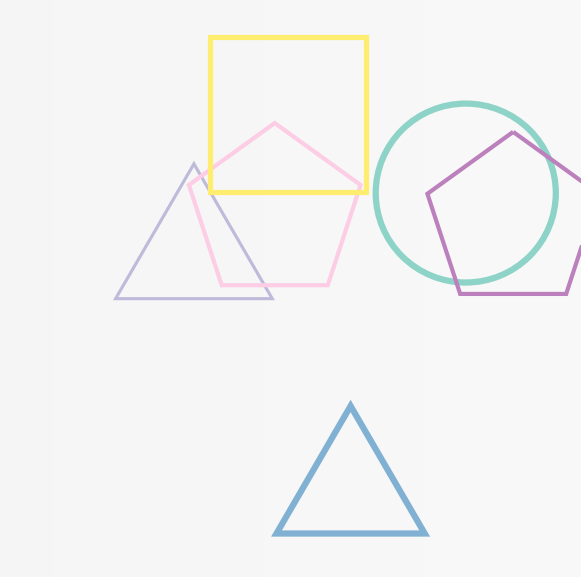[{"shape": "circle", "thickness": 3, "radius": 0.77, "center": [0.801, 0.665]}, {"shape": "triangle", "thickness": 1.5, "radius": 0.78, "center": [0.334, 0.56]}, {"shape": "triangle", "thickness": 3, "radius": 0.74, "center": [0.603, 0.149]}, {"shape": "pentagon", "thickness": 2, "radius": 0.78, "center": [0.473, 0.631]}, {"shape": "pentagon", "thickness": 2, "radius": 0.78, "center": [0.883, 0.616]}, {"shape": "square", "thickness": 2.5, "radius": 0.67, "center": [0.496, 0.8]}]